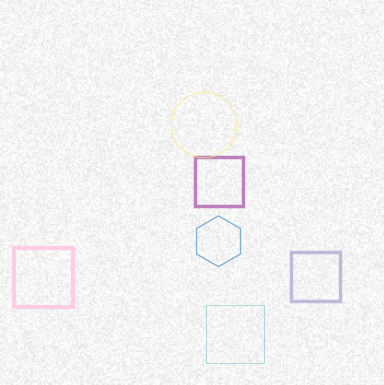[{"shape": "square", "thickness": 0.5, "radius": 0.37, "center": [0.61, 0.132]}, {"shape": "square", "thickness": 2.5, "radius": 0.32, "center": [0.818, 0.282]}, {"shape": "hexagon", "thickness": 1, "radius": 0.33, "center": [0.568, 0.373]}, {"shape": "square", "thickness": 3, "radius": 0.38, "center": [0.113, 0.279]}, {"shape": "square", "thickness": 2.5, "radius": 0.32, "center": [0.569, 0.529]}, {"shape": "circle", "thickness": 0.5, "radius": 0.42, "center": [0.53, 0.675]}]